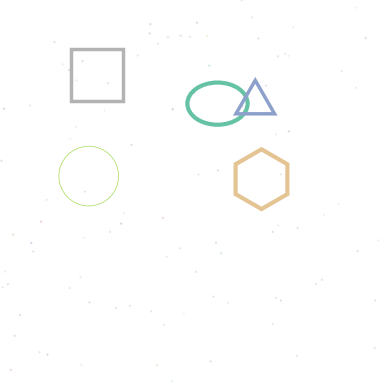[{"shape": "oval", "thickness": 3, "radius": 0.39, "center": [0.565, 0.731]}, {"shape": "triangle", "thickness": 2.5, "radius": 0.29, "center": [0.663, 0.733]}, {"shape": "circle", "thickness": 0.5, "radius": 0.39, "center": [0.231, 0.543]}, {"shape": "hexagon", "thickness": 3, "radius": 0.39, "center": [0.679, 0.535]}, {"shape": "square", "thickness": 2.5, "radius": 0.34, "center": [0.251, 0.804]}]